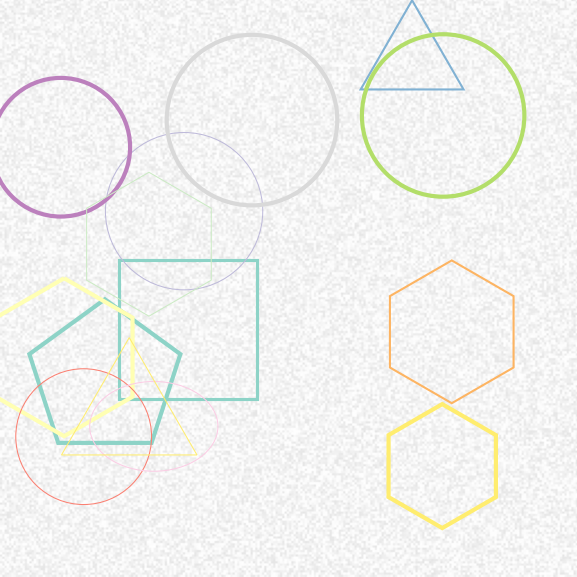[{"shape": "square", "thickness": 1.5, "radius": 0.6, "center": [0.325, 0.429]}, {"shape": "pentagon", "thickness": 2, "radius": 0.69, "center": [0.182, 0.343]}, {"shape": "hexagon", "thickness": 2, "radius": 0.68, "center": [0.111, 0.381]}, {"shape": "circle", "thickness": 0.5, "radius": 0.68, "center": [0.319, 0.633]}, {"shape": "circle", "thickness": 0.5, "radius": 0.59, "center": [0.145, 0.243]}, {"shape": "triangle", "thickness": 1, "radius": 0.51, "center": [0.714, 0.896]}, {"shape": "hexagon", "thickness": 1, "radius": 0.62, "center": [0.782, 0.425]}, {"shape": "circle", "thickness": 2, "radius": 0.7, "center": [0.767, 0.799]}, {"shape": "oval", "thickness": 0.5, "radius": 0.56, "center": [0.266, 0.261]}, {"shape": "circle", "thickness": 2, "radius": 0.74, "center": [0.436, 0.791]}, {"shape": "circle", "thickness": 2, "radius": 0.6, "center": [0.105, 0.744]}, {"shape": "hexagon", "thickness": 0.5, "radius": 0.62, "center": [0.258, 0.576]}, {"shape": "hexagon", "thickness": 2, "radius": 0.54, "center": [0.766, 0.192]}, {"shape": "triangle", "thickness": 0.5, "radius": 0.68, "center": [0.224, 0.279]}]